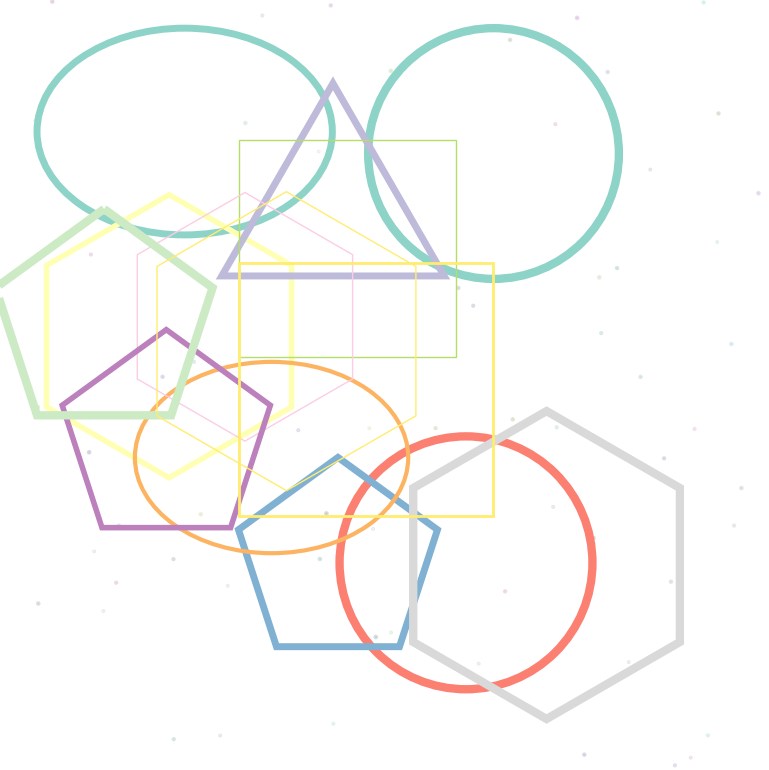[{"shape": "circle", "thickness": 3, "radius": 0.81, "center": [0.641, 0.801]}, {"shape": "oval", "thickness": 2.5, "radius": 0.96, "center": [0.24, 0.829]}, {"shape": "hexagon", "thickness": 2, "radius": 0.92, "center": [0.22, 0.563]}, {"shape": "triangle", "thickness": 2.5, "radius": 0.83, "center": [0.432, 0.725]}, {"shape": "circle", "thickness": 3, "radius": 0.82, "center": [0.605, 0.269]}, {"shape": "pentagon", "thickness": 2.5, "radius": 0.68, "center": [0.439, 0.27]}, {"shape": "oval", "thickness": 1.5, "radius": 0.89, "center": [0.353, 0.406]}, {"shape": "square", "thickness": 0.5, "radius": 0.71, "center": [0.451, 0.677]}, {"shape": "hexagon", "thickness": 0.5, "radius": 0.81, "center": [0.318, 0.589]}, {"shape": "hexagon", "thickness": 3, "radius": 1.0, "center": [0.71, 0.266]}, {"shape": "pentagon", "thickness": 2, "radius": 0.71, "center": [0.216, 0.43]}, {"shape": "pentagon", "thickness": 3, "radius": 0.74, "center": [0.135, 0.58]}, {"shape": "hexagon", "thickness": 0.5, "radius": 0.97, "center": [0.372, 0.557]}, {"shape": "square", "thickness": 1, "radius": 0.82, "center": [0.475, 0.494]}]